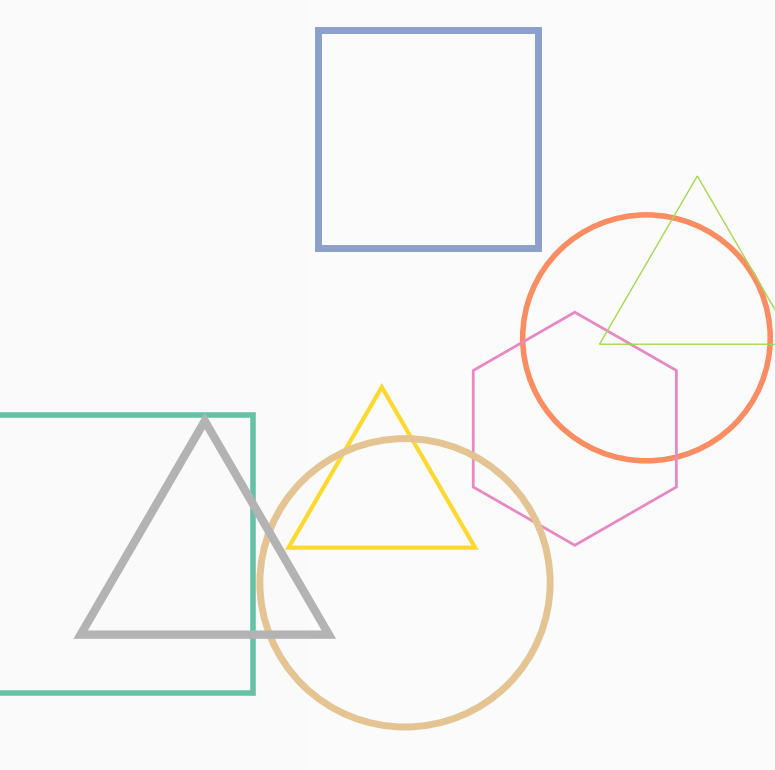[{"shape": "square", "thickness": 2, "radius": 0.9, "center": [0.146, 0.28]}, {"shape": "circle", "thickness": 2, "radius": 0.8, "center": [0.834, 0.561]}, {"shape": "square", "thickness": 2.5, "radius": 0.71, "center": [0.553, 0.82]}, {"shape": "hexagon", "thickness": 1, "radius": 0.76, "center": [0.742, 0.443]}, {"shape": "triangle", "thickness": 0.5, "radius": 0.73, "center": [0.9, 0.626]}, {"shape": "triangle", "thickness": 1.5, "radius": 0.7, "center": [0.493, 0.358]}, {"shape": "circle", "thickness": 2.5, "radius": 0.94, "center": [0.523, 0.243]}, {"shape": "triangle", "thickness": 3, "radius": 0.92, "center": [0.264, 0.268]}]